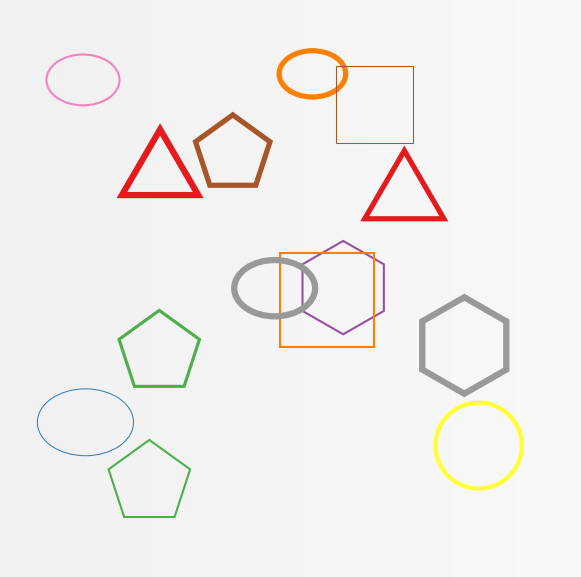[{"shape": "triangle", "thickness": 3, "radius": 0.38, "center": [0.275, 0.699]}, {"shape": "triangle", "thickness": 2.5, "radius": 0.39, "center": [0.696, 0.66]}, {"shape": "oval", "thickness": 0.5, "radius": 0.41, "center": [0.147, 0.268]}, {"shape": "pentagon", "thickness": 1, "radius": 0.37, "center": [0.257, 0.164]}, {"shape": "pentagon", "thickness": 1.5, "radius": 0.36, "center": [0.274, 0.389]}, {"shape": "hexagon", "thickness": 1, "radius": 0.4, "center": [0.59, 0.501]}, {"shape": "oval", "thickness": 2.5, "radius": 0.29, "center": [0.537, 0.871]}, {"shape": "square", "thickness": 1, "radius": 0.41, "center": [0.563, 0.479]}, {"shape": "circle", "thickness": 2, "radius": 0.37, "center": [0.824, 0.228]}, {"shape": "square", "thickness": 0.5, "radius": 0.33, "center": [0.644, 0.818]}, {"shape": "pentagon", "thickness": 2.5, "radius": 0.34, "center": [0.4, 0.733]}, {"shape": "oval", "thickness": 1, "radius": 0.31, "center": [0.143, 0.861]}, {"shape": "oval", "thickness": 3, "radius": 0.35, "center": [0.473, 0.5]}, {"shape": "hexagon", "thickness": 3, "radius": 0.42, "center": [0.799, 0.401]}]